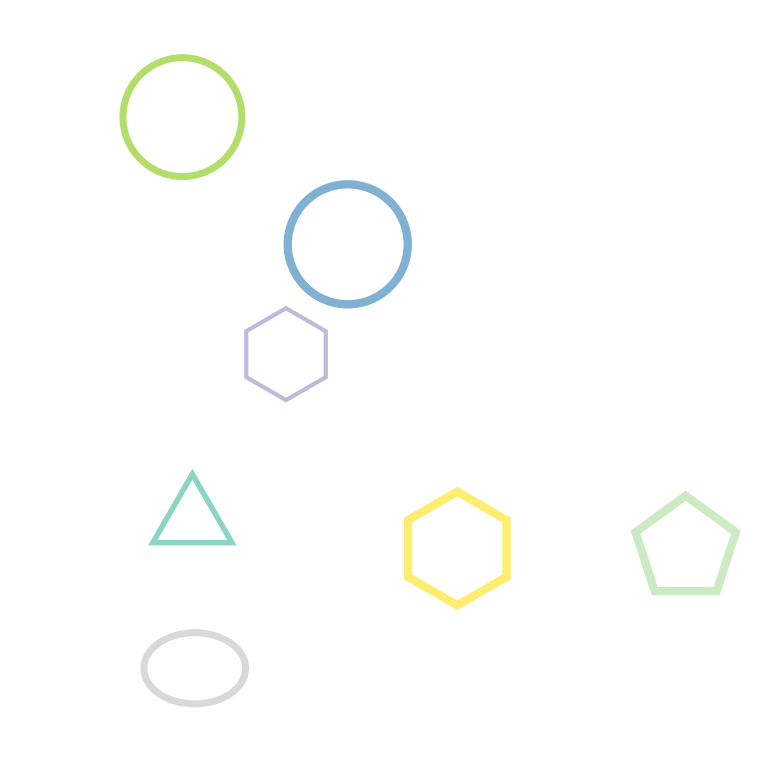[{"shape": "triangle", "thickness": 2, "radius": 0.3, "center": [0.25, 0.325]}, {"shape": "hexagon", "thickness": 1.5, "radius": 0.3, "center": [0.371, 0.54]}, {"shape": "circle", "thickness": 3, "radius": 0.39, "center": [0.452, 0.683]}, {"shape": "circle", "thickness": 2.5, "radius": 0.39, "center": [0.237, 0.848]}, {"shape": "oval", "thickness": 2.5, "radius": 0.33, "center": [0.253, 0.132]}, {"shape": "pentagon", "thickness": 3, "radius": 0.34, "center": [0.89, 0.288]}, {"shape": "hexagon", "thickness": 3, "radius": 0.37, "center": [0.594, 0.288]}]